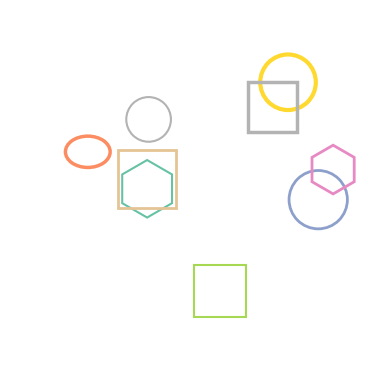[{"shape": "hexagon", "thickness": 1.5, "radius": 0.37, "center": [0.382, 0.51]}, {"shape": "oval", "thickness": 2.5, "radius": 0.29, "center": [0.228, 0.606]}, {"shape": "circle", "thickness": 2, "radius": 0.38, "center": [0.827, 0.481]}, {"shape": "hexagon", "thickness": 2, "radius": 0.32, "center": [0.865, 0.56]}, {"shape": "square", "thickness": 1.5, "radius": 0.34, "center": [0.572, 0.245]}, {"shape": "circle", "thickness": 3, "radius": 0.36, "center": [0.748, 0.786]}, {"shape": "square", "thickness": 2, "radius": 0.38, "center": [0.381, 0.534]}, {"shape": "circle", "thickness": 1.5, "radius": 0.29, "center": [0.386, 0.69]}, {"shape": "square", "thickness": 2.5, "radius": 0.32, "center": [0.707, 0.722]}]